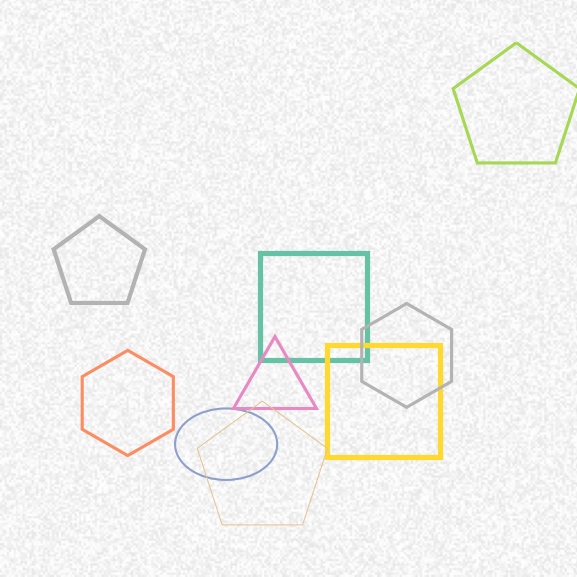[{"shape": "square", "thickness": 2.5, "radius": 0.46, "center": [0.543, 0.468]}, {"shape": "hexagon", "thickness": 1.5, "radius": 0.46, "center": [0.221, 0.301]}, {"shape": "oval", "thickness": 1, "radius": 0.44, "center": [0.392, 0.23]}, {"shape": "triangle", "thickness": 1.5, "radius": 0.42, "center": [0.476, 0.333]}, {"shape": "pentagon", "thickness": 1.5, "radius": 0.58, "center": [0.894, 0.81]}, {"shape": "square", "thickness": 2.5, "radius": 0.49, "center": [0.665, 0.305]}, {"shape": "pentagon", "thickness": 0.5, "radius": 0.59, "center": [0.454, 0.186]}, {"shape": "hexagon", "thickness": 1.5, "radius": 0.45, "center": [0.704, 0.384]}, {"shape": "pentagon", "thickness": 2, "radius": 0.42, "center": [0.172, 0.542]}]